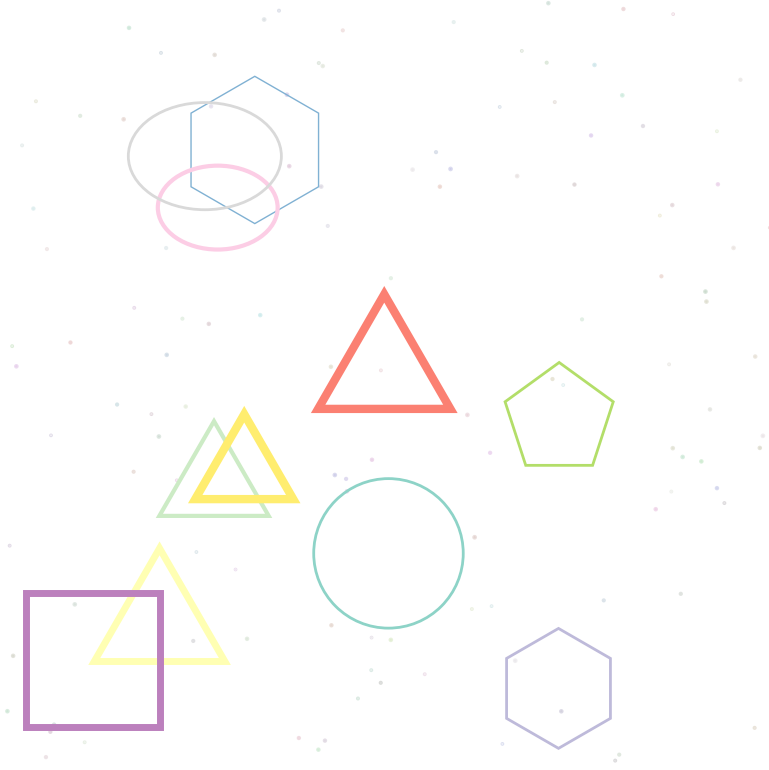[{"shape": "circle", "thickness": 1, "radius": 0.49, "center": [0.505, 0.281]}, {"shape": "triangle", "thickness": 2.5, "radius": 0.49, "center": [0.207, 0.19]}, {"shape": "hexagon", "thickness": 1, "radius": 0.39, "center": [0.725, 0.106]}, {"shape": "triangle", "thickness": 3, "radius": 0.5, "center": [0.499, 0.519]}, {"shape": "hexagon", "thickness": 0.5, "radius": 0.48, "center": [0.331, 0.805]}, {"shape": "pentagon", "thickness": 1, "radius": 0.37, "center": [0.726, 0.455]}, {"shape": "oval", "thickness": 1.5, "radius": 0.39, "center": [0.283, 0.73]}, {"shape": "oval", "thickness": 1, "radius": 0.5, "center": [0.266, 0.797]}, {"shape": "square", "thickness": 2.5, "radius": 0.43, "center": [0.12, 0.143]}, {"shape": "triangle", "thickness": 1.5, "radius": 0.41, "center": [0.278, 0.371]}, {"shape": "triangle", "thickness": 3, "radius": 0.37, "center": [0.317, 0.389]}]